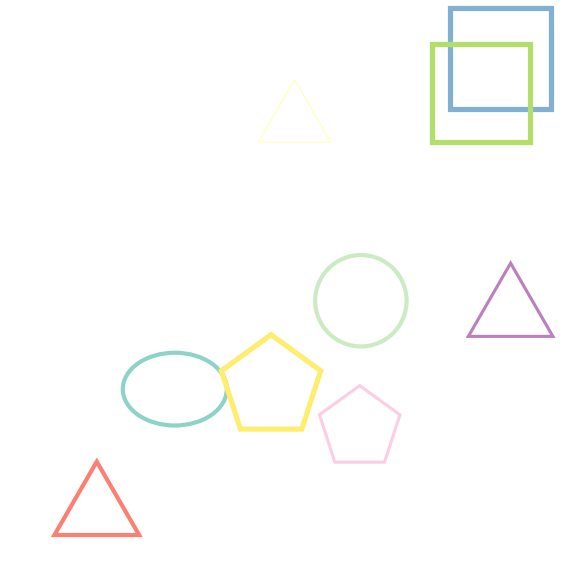[{"shape": "oval", "thickness": 2, "radius": 0.45, "center": [0.303, 0.325]}, {"shape": "triangle", "thickness": 0.5, "radius": 0.36, "center": [0.51, 0.789]}, {"shape": "triangle", "thickness": 2, "radius": 0.42, "center": [0.168, 0.115]}, {"shape": "square", "thickness": 2.5, "radius": 0.44, "center": [0.867, 0.897]}, {"shape": "square", "thickness": 2.5, "radius": 0.42, "center": [0.833, 0.838]}, {"shape": "pentagon", "thickness": 1.5, "radius": 0.37, "center": [0.623, 0.258]}, {"shape": "triangle", "thickness": 1.5, "radius": 0.42, "center": [0.884, 0.459]}, {"shape": "circle", "thickness": 2, "radius": 0.4, "center": [0.625, 0.478]}, {"shape": "pentagon", "thickness": 2.5, "radius": 0.45, "center": [0.469, 0.329]}]